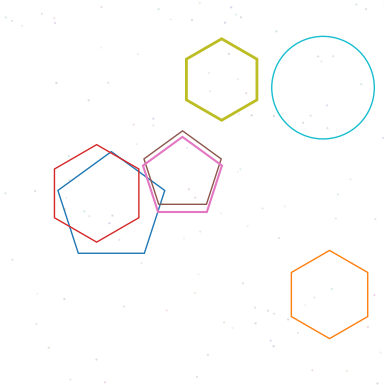[{"shape": "pentagon", "thickness": 1, "radius": 0.73, "center": [0.289, 0.46]}, {"shape": "hexagon", "thickness": 1, "radius": 0.57, "center": [0.856, 0.235]}, {"shape": "hexagon", "thickness": 1, "radius": 0.63, "center": [0.251, 0.498]}, {"shape": "pentagon", "thickness": 1, "radius": 0.53, "center": [0.474, 0.555]}, {"shape": "pentagon", "thickness": 1.5, "radius": 0.54, "center": [0.474, 0.537]}, {"shape": "hexagon", "thickness": 2, "radius": 0.53, "center": [0.576, 0.793]}, {"shape": "circle", "thickness": 1, "radius": 0.67, "center": [0.839, 0.772]}]